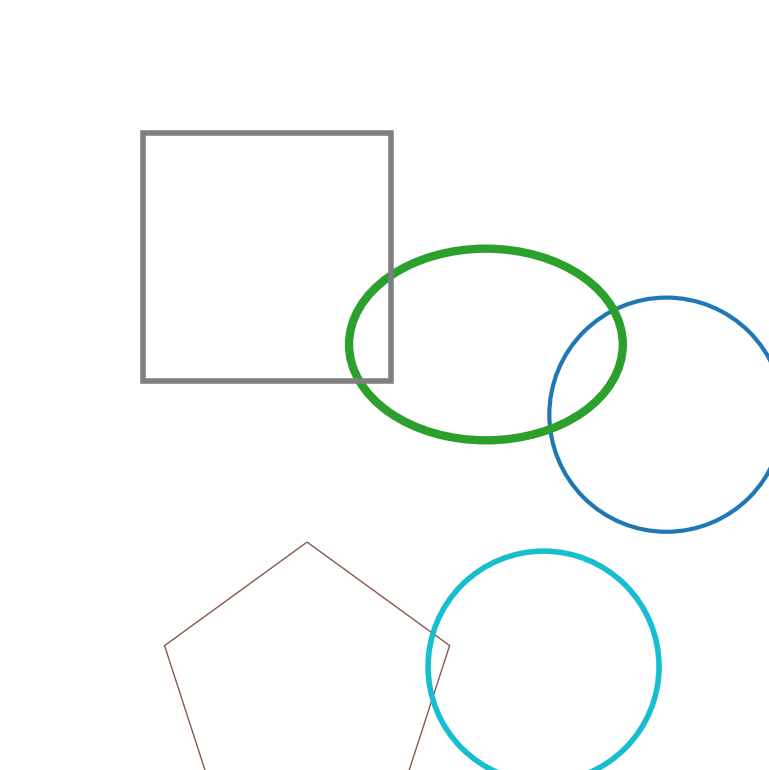[{"shape": "circle", "thickness": 1.5, "radius": 0.76, "center": [0.866, 0.461]}, {"shape": "oval", "thickness": 3, "radius": 0.89, "center": [0.631, 0.553]}, {"shape": "pentagon", "thickness": 0.5, "radius": 0.97, "center": [0.399, 0.101]}, {"shape": "square", "thickness": 2, "radius": 0.8, "center": [0.347, 0.666]}, {"shape": "circle", "thickness": 2, "radius": 0.75, "center": [0.706, 0.134]}]